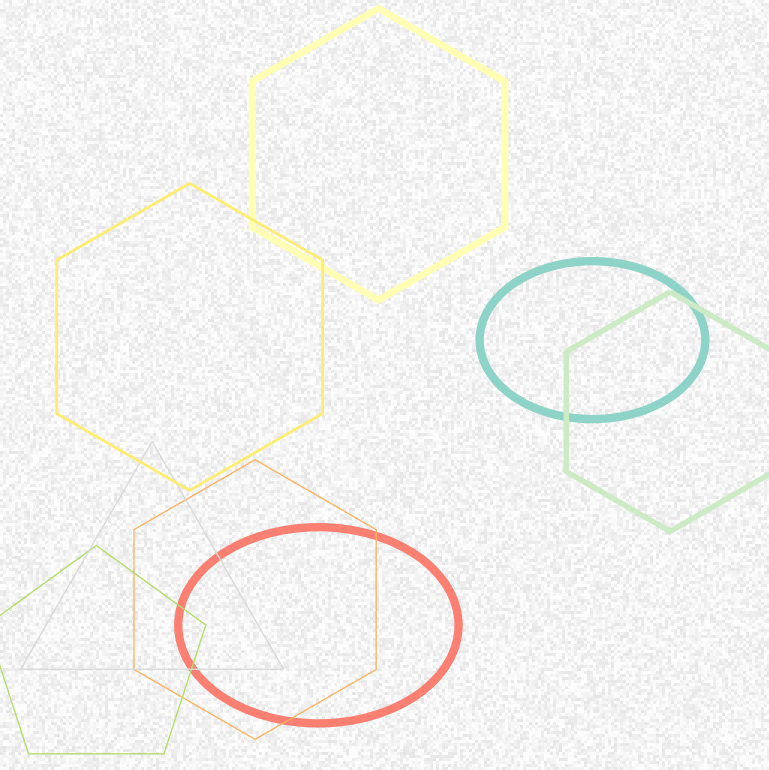[{"shape": "oval", "thickness": 3, "radius": 0.73, "center": [0.769, 0.558]}, {"shape": "hexagon", "thickness": 2.5, "radius": 0.95, "center": [0.492, 0.8]}, {"shape": "oval", "thickness": 3, "radius": 0.91, "center": [0.414, 0.188]}, {"shape": "hexagon", "thickness": 0.5, "radius": 0.91, "center": [0.331, 0.221]}, {"shape": "pentagon", "thickness": 0.5, "radius": 0.75, "center": [0.125, 0.142]}, {"shape": "triangle", "thickness": 0.5, "radius": 0.99, "center": [0.198, 0.229]}, {"shape": "hexagon", "thickness": 2, "radius": 0.78, "center": [0.87, 0.465]}, {"shape": "hexagon", "thickness": 1, "radius": 1.0, "center": [0.246, 0.563]}]